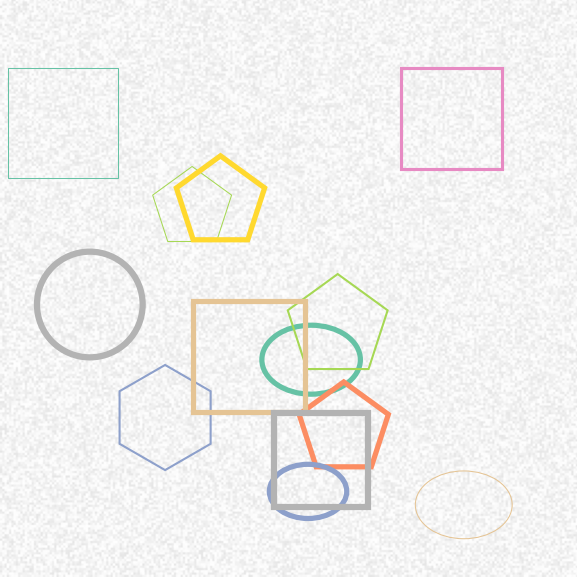[{"shape": "oval", "thickness": 2.5, "radius": 0.43, "center": [0.539, 0.376]}, {"shape": "square", "thickness": 0.5, "radius": 0.48, "center": [0.109, 0.786]}, {"shape": "pentagon", "thickness": 2.5, "radius": 0.41, "center": [0.595, 0.257]}, {"shape": "oval", "thickness": 2.5, "radius": 0.34, "center": [0.533, 0.148]}, {"shape": "hexagon", "thickness": 1, "radius": 0.46, "center": [0.286, 0.276]}, {"shape": "square", "thickness": 1.5, "radius": 0.44, "center": [0.782, 0.794]}, {"shape": "pentagon", "thickness": 0.5, "radius": 0.36, "center": [0.333, 0.639]}, {"shape": "pentagon", "thickness": 1, "radius": 0.45, "center": [0.585, 0.434]}, {"shape": "pentagon", "thickness": 2.5, "radius": 0.4, "center": [0.382, 0.649]}, {"shape": "oval", "thickness": 0.5, "radius": 0.42, "center": [0.803, 0.125]}, {"shape": "square", "thickness": 2.5, "radius": 0.48, "center": [0.431, 0.382]}, {"shape": "circle", "thickness": 3, "radius": 0.46, "center": [0.156, 0.472]}, {"shape": "square", "thickness": 3, "radius": 0.4, "center": [0.556, 0.202]}]